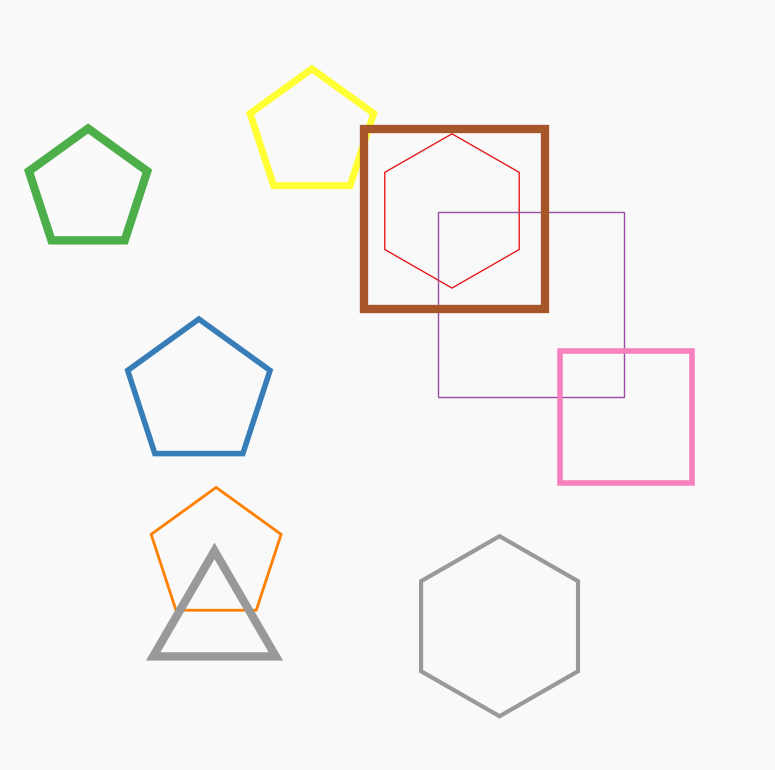[{"shape": "hexagon", "thickness": 0.5, "radius": 0.5, "center": [0.583, 0.726]}, {"shape": "pentagon", "thickness": 2, "radius": 0.48, "center": [0.257, 0.489]}, {"shape": "pentagon", "thickness": 3, "radius": 0.4, "center": [0.114, 0.753]}, {"shape": "square", "thickness": 0.5, "radius": 0.6, "center": [0.685, 0.604]}, {"shape": "pentagon", "thickness": 1, "radius": 0.44, "center": [0.279, 0.279]}, {"shape": "pentagon", "thickness": 2.5, "radius": 0.42, "center": [0.402, 0.827]}, {"shape": "square", "thickness": 3, "radius": 0.58, "center": [0.586, 0.716]}, {"shape": "square", "thickness": 2, "radius": 0.43, "center": [0.807, 0.458]}, {"shape": "triangle", "thickness": 3, "radius": 0.46, "center": [0.277, 0.193]}, {"shape": "hexagon", "thickness": 1.5, "radius": 0.58, "center": [0.645, 0.187]}]